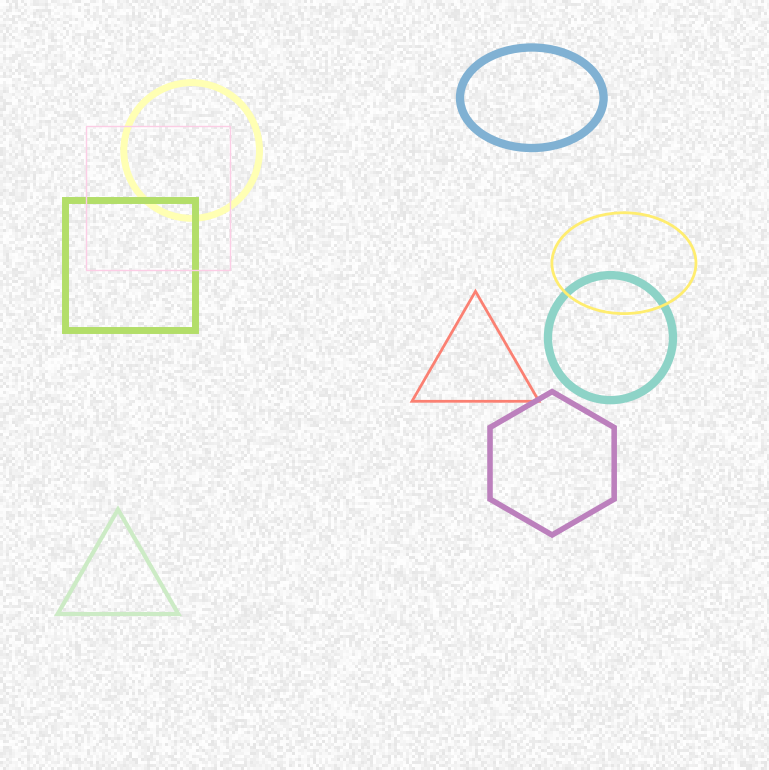[{"shape": "circle", "thickness": 3, "radius": 0.41, "center": [0.793, 0.561]}, {"shape": "circle", "thickness": 2.5, "radius": 0.44, "center": [0.249, 0.805]}, {"shape": "triangle", "thickness": 1, "radius": 0.48, "center": [0.618, 0.526]}, {"shape": "oval", "thickness": 3, "radius": 0.47, "center": [0.691, 0.873]}, {"shape": "square", "thickness": 2.5, "radius": 0.42, "center": [0.169, 0.656]}, {"shape": "square", "thickness": 0.5, "radius": 0.47, "center": [0.205, 0.742]}, {"shape": "hexagon", "thickness": 2, "radius": 0.47, "center": [0.717, 0.398]}, {"shape": "triangle", "thickness": 1.5, "radius": 0.45, "center": [0.153, 0.248]}, {"shape": "oval", "thickness": 1, "radius": 0.47, "center": [0.81, 0.658]}]